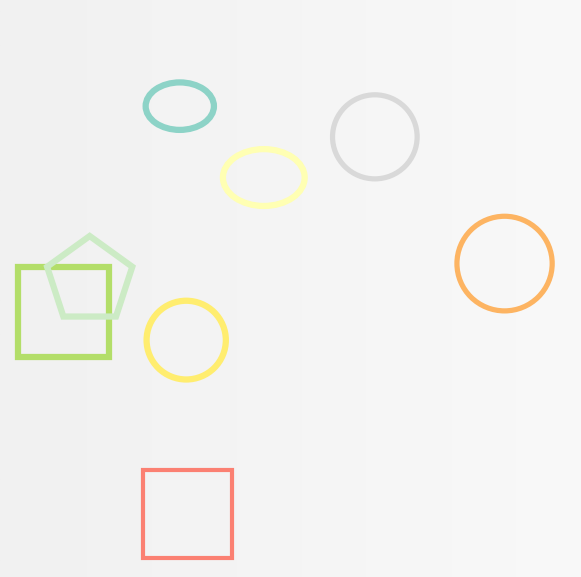[{"shape": "oval", "thickness": 3, "radius": 0.29, "center": [0.309, 0.815]}, {"shape": "oval", "thickness": 3, "radius": 0.35, "center": [0.454, 0.692]}, {"shape": "square", "thickness": 2, "radius": 0.38, "center": [0.323, 0.109]}, {"shape": "circle", "thickness": 2.5, "radius": 0.41, "center": [0.868, 0.543]}, {"shape": "square", "thickness": 3, "radius": 0.39, "center": [0.109, 0.459]}, {"shape": "circle", "thickness": 2.5, "radius": 0.36, "center": [0.645, 0.762]}, {"shape": "pentagon", "thickness": 3, "radius": 0.39, "center": [0.154, 0.513]}, {"shape": "circle", "thickness": 3, "radius": 0.34, "center": [0.32, 0.41]}]